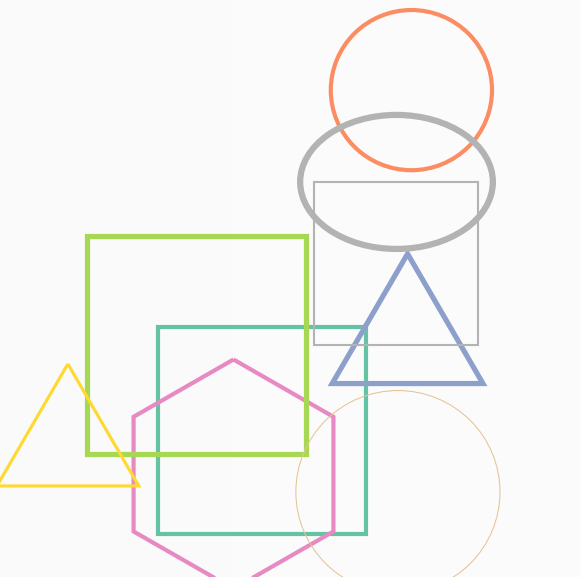[{"shape": "square", "thickness": 2, "radius": 0.89, "center": [0.451, 0.254]}, {"shape": "circle", "thickness": 2, "radius": 0.69, "center": [0.708, 0.843]}, {"shape": "triangle", "thickness": 2.5, "radius": 0.75, "center": [0.701, 0.41]}, {"shape": "hexagon", "thickness": 2, "radius": 0.99, "center": [0.402, 0.178]}, {"shape": "square", "thickness": 2.5, "radius": 0.94, "center": [0.338, 0.401]}, {"shape": "triangle", "thickness": 1.5, "radius": 0.7, "center": [0.117, 0.228]}, {"shape": "circle", "thickness": 0.5, "radius": 0.88, "center": [0.685, 0.147]}, {"shape": "square", "thickness": 1, "radius": 0.71, "center": [0.682, 0.543]}, {"shape": "oval", "thickness": 3, "radius": 0.83, "center": [0.682, 0.684]}]